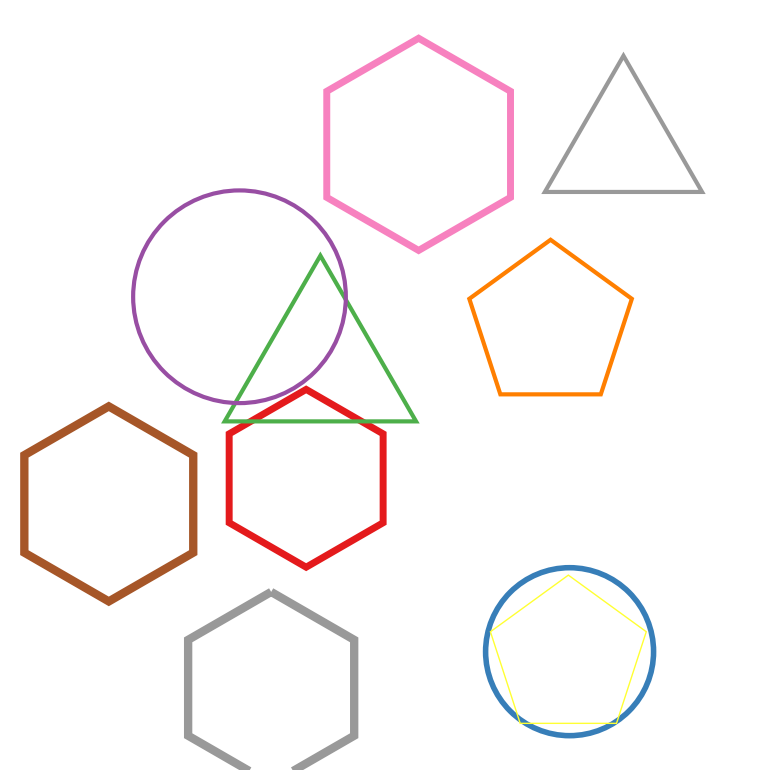[{"shape": "hexagon", "thickness": 2.5, "radius": 0.58, "center": [0.398, 0.379]}, {"shape": "circle", "thickness": 2, "radius": 0.55, "center": [0.74, 0.154]}, {"shape": "triangle", "thickness": 1.5, "radius": 0.72, "center": [0.416, 0.525]}, {"shape": "circle", "thickness": 1.5, "radius": 0.69, "center": [0.311, 0.615]}, {"shape": "pentagon", "thickness": 1.5, "radius": 0.55, "center": [0.715, 0.578]}, {"shape": "pentagon", "thickness": 0.5, "radius": 0.53, "center": [0.738, 0.147]}, {"shape": "hexagon", "thickness": 3, "radius": 0.63, "center": [0.141, 0.346]}, {"shape": "hexagon", "thickness": 2.5, "radius": 0.69, "center": [0.544, 0.813]}, {"shape": "hexagon", "thickness": 3, "radius": 0.62, "center": [0.352, 0.107]}, {"shape": "triangle", "thickness": 1.5, "radius": 0.59, "center": [0.81, 0.81]}]